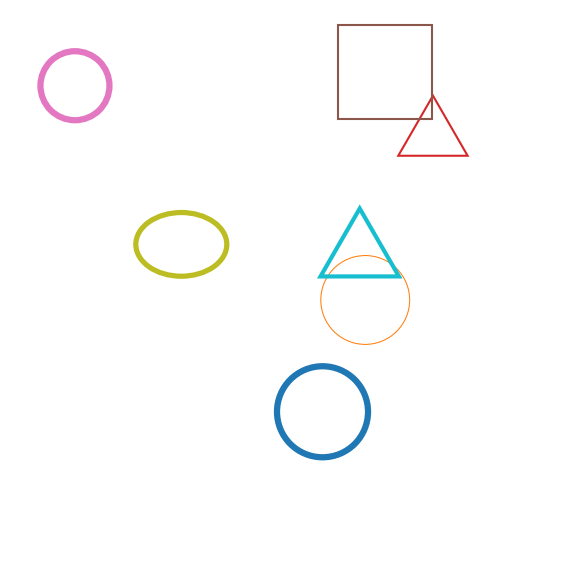[{"shape": "circle", "thickness": 3, "radius": 0.39, "center": [0.558, 0.286]}, {"shape": "circle", "thickness": 0.5, "radius": 0.38, "center": [0.632, 0.48]}, {"shape": "triangle", "thickness": 1, "radius": 0.35, "center": [0.75, 0.764]}, {"shape": "square", "thickness": 1, "radius": 0.41, "center": [0.667, 0.874]}, {"shape": "circle", "thickness": 3, "radius": 0.3, "center": [0.13, 0.851]}, {"shape": "oval", "thickness": 2.5, "radius": 0.39, "center": [0.314, 0.576]}, {"shape": "triangle", "thickness": 2, "radius": 0.39, "center": [0.623, 0.56]}]